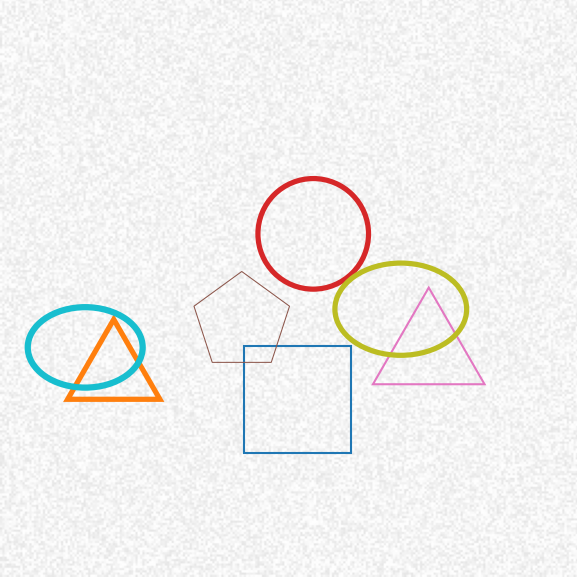[{"shape": "square", "thickness": 1, "radius": 0.46, "center": [0.515, 0.307]}, {"shape": "triangle", "thickness": 2.5, "radius": 0.46, "center": [0.197, 0.354]}, {"shape": "circle", "thickness": 2.5, "radius": 0.48, "center": [0.542, 0.594]}, {"shape": "pentagon", "thickness": 0.5, "radius": 0.43, "center": [0.419, 0.442]}, {"shape": "triangle", "thickness": 1, "radius": 0.56, "center": [0.742, 0.39]}, {"shape": "oval", "thickness": 2.5, "radius": 0.57, "center": [0.694, 0.464]}, {"shape": "oval", "thickness": 3, "radius": 0.5, "center": [0.148, 0.398]}]